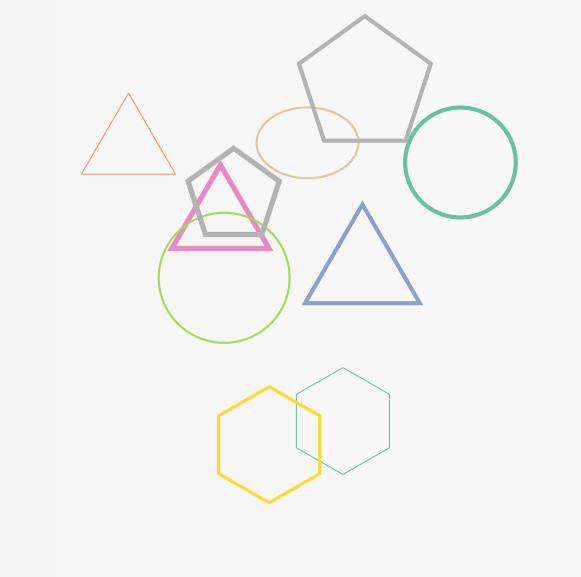[{"shape": "hexagon", "thickness": 0.5, "radius": 0.46, "center": [0.59, 0.27]}, {"shape": "circle", "thickness": 2, "radius": 0.48, "center": [0.792, 0.718]}, {"shape": "triangle", "thickness": 0.5, "radius": 0.47, "center": [0.221, 0.744]}, {"shape": "triangle", "thickness": 2, "radius": 0.57, "center": [0.624, 0.531]}, {"shape": "triangle", "thickness": 2.5, "radius": 0.48, "center": [0.379, 0.617]}, {"shape": "circle", "thickness": 1, "radius": 0.56, "center": [0.386, 0.518]}, {"shape": "hexagon", "thickness": 1.5, "radius": 0.5, "center": [0.463, 0.229]}, {"shape": "oval", "thickness": 1, "radius": 0.44, "center": [0.529, 0.752]}, {"shape": "pentagon", "thickness": 2, "radius": 0.6, "center": [0.628, 0.852]}, {"shape": "pentagon", "thickness": 2.5, "radius": 0.41, "center": [0.402, 0.66]}]